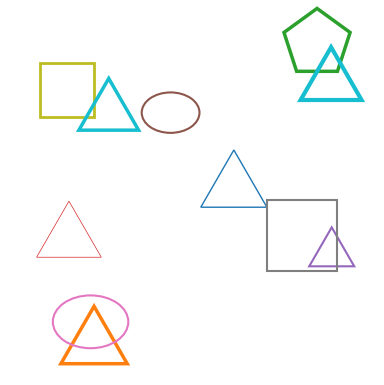[{"shape": "triangle", "thickness": 1, "radius": 0.5, "center": [0.607, 0.511]}, {"shape": "triangle", "thickness": 2.5, "radius": 0.5, "center": [0.244, 0.105]}, {"shape": "pentagon", "thickness": 2.5, "radius": 0.45, "center": [0.823, 0.888]}, {"shape": "triangle", "thickness": 0.5, "radius": 0.49, "center": [0.179, 0.38]}, {"shape": "triangle", "thickness": 1.5, "radius": 0.34, "center": [0.862, 0.342]}, {"shape": "oval", "thickness": 1.5, "radius": 0.38, "center": [0.443, 0.707]}, {"shape": "oval", "thickness": 1.5, "radius": 0.49, "center": [0.235, 0.164]}, {"shape": "square", "thickness": 1.5, "radius": 0.46, "center": [0.784, 0.388]}, {"shape": "square", "thickness": 2, "radius": 0.35, "center": [0.174, 0.766]}, {"shape": "triangle", "thickness": 3, "radius": 0.46, "center": [0.86, 0.786]}, {"shape": "triangle", "thickness": 2.5, "radius": 0.45, "center": [0.282, 0.707]}]